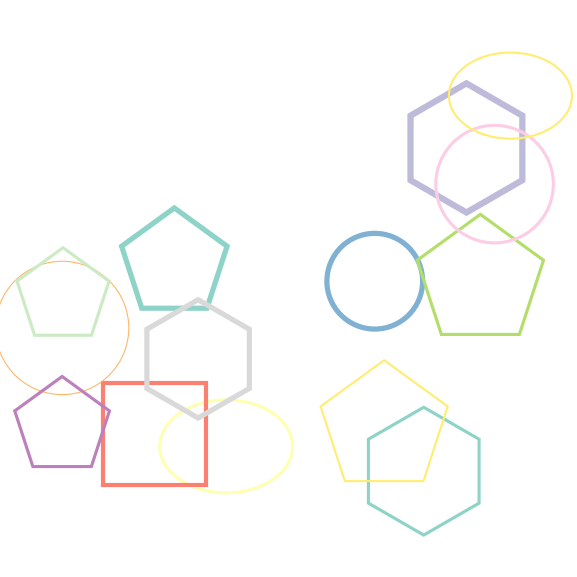[{"shape": "pentagon", "thickness": 2.5, "radius": 0.48, "center": [0.302, 0.543]}, {"shape": "hexagon", "thickness": 1.5, "radius": 0.55, "center": [0.734, 0.183]}, {"shape": "oval", "thickness": 1.5, "radius": 0.58, "center": [0.392, 0.226]}, {"shape": "hexagon", "thickness": 3, "radius": 0.56, "center": [0.808, 0.743]}, {"shape": "square", "thickness": 2, "radius": 0.44, "center": [0.268, 0.248]}, {"shape": "circle", "thickness": 2.5, "radius": 0.41, "center": [0.649, 0.512]}, {"shape": "circle", "thickness": 0.5, "radius": 0.58, "center": [0.108, 0.431]}, {"shape": "pentagon", "thickness": 1.5, "radius": 0.57, "center": [0.832, 0.513]}, {"shape": "circle", "thickness": 1.5, "radius": 0.51, "center": [0.856, 0.68]}, {"shape": "hexagon", "thickness": 2.5, "radius": 0.51, "center": [0.343, 0.378]}, {"shape": "pentagon", "thickness": 1.5, "radius": 0.43, "center": [0.108, 0.261]}, {"shape": "pentagon", "thickness": 1.5, "radius": 0.42, "center": [0.109, 0.486]}, {"shape": "oval", "thickness": 1, "radius": 0.53, "center": [0.884, 0.834]}, {"shape": "pentagon", "thickness": 1, "radius": 0.58, "center": [0.665, 0.26]}]